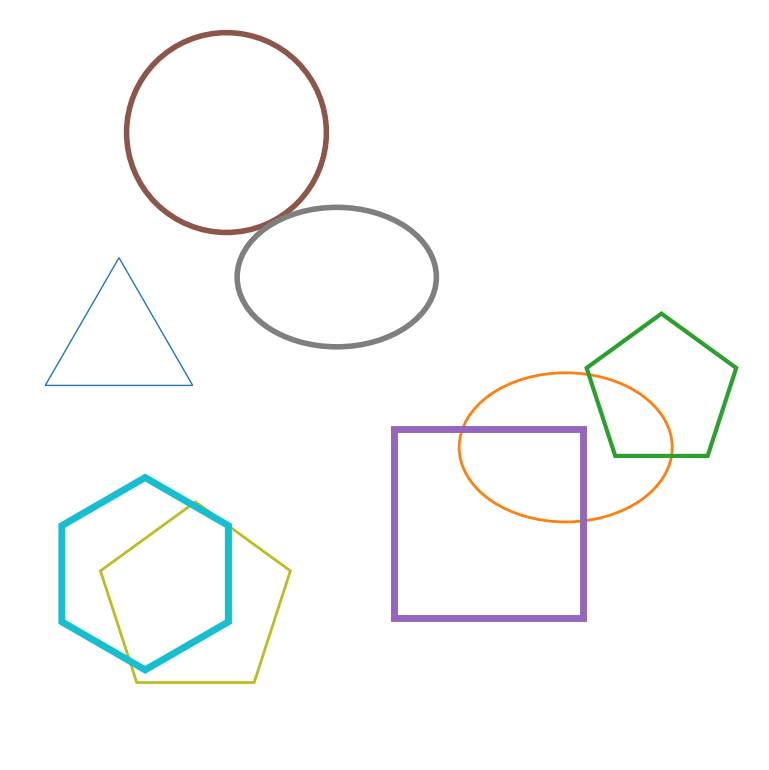[{"shape": "triangle", "thickness": 0.5, "radius": 0.55, "center": [0.155, 0.555]}, {"shape": "oval", "thickness": 1, "radius": 0.69, "center": [0.735, 0.419]}, {"shape": "pentagon", "thickness": 1.5, "radius": 0.51, "center": [0.859, 0.491]}, {"shape": "square", "thickness": 2.5, "radius": 0.61, "center": [0.635, 0.32]}, {"shape": "circle", "thickness": 2, "radius": 0.65, "center": [0.294, 0.828]}, {"shape": "oval", "thickness": 2, "radius": 0.65, "center": [0.437, 0.64]}, {"shape": "pentagon", "thickness": 1, "radius": 0.65, "center": [0.254, 0.219]}, {"shape": "hexagon", "thickness": 2.5, "radius": 0.62, "center": [0.189, 0.255]}]